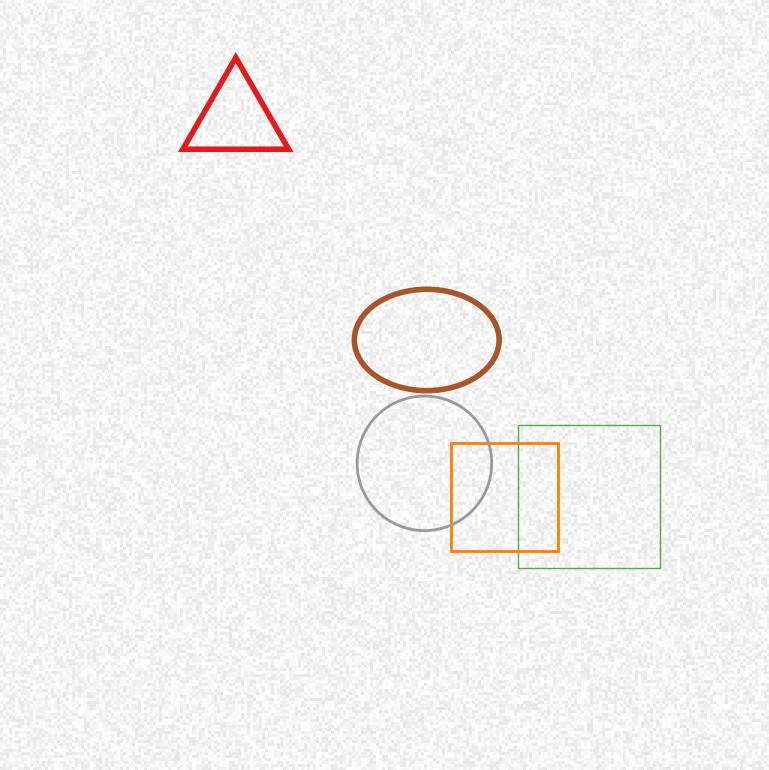[{"shape": "triangle", "thickness": 2, "radius": 0.4, "center": [0.306, 0.846]}, {"shape": "square", "thickness": 0.5, "radius": 0.46, "center": [0.765, 0.355]}, {"shape": "square", "thickness": 1, "radius": 0.35, "center": [0.655, 0.354]}, {"shape": "oval", "thickness": 2, "radius": 0.47, "center": [0.554, 0.558]}, {"shape": "circle", "thickness": 1, "radius": 0.44, "center": [0.551, 0.398]}]